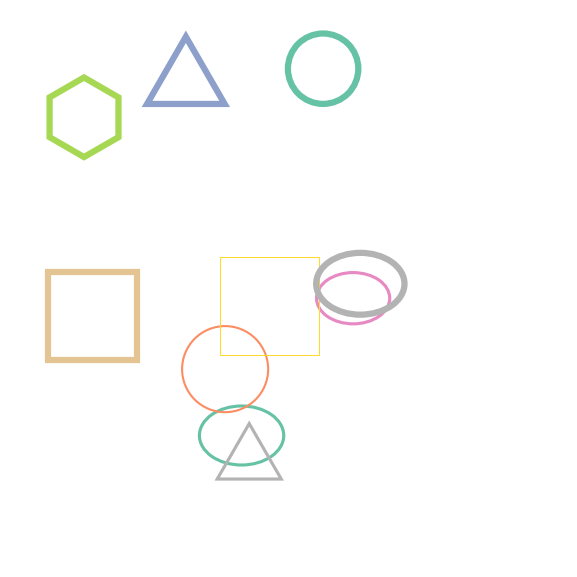[{"shape": "oval", "thickness": 1.5, "radius": 0.36, "center": [0.418, 0.245]}, {"shape": "circle", "thickness": 3, "radius": 0.3, "center": [0.559, 0.88]}, {"shape": "circle", "thickness": 1, "radius": 0.37, "center": [0.39, 0.36]}, {"shape": "triangle", "thickness": 3, "radius": 0.39, "center": [0.322, 0.858]}, {"shape": "oval", "thickness": 1.5, "radius": 0.32, "center": [0.611, 0.483]}, {"shape": "hexagon", "thickness": 3, "radius": 0.34, "center": [0.145, 0.796]}, {"shape": "square", "thickness": 0.5, "radius": 0.43, "center": [0.466, 0.469]}, {"shape": "square", "thickness": 3, "radius": 0.38, "center": [0.16, 0.453]}, {"shape": "triangle", "thickness": 1.5, "radius": 0.32, "center": [0.432, 0.202]}, {"shape": "oval", "thickness": 3, "radius": 0.38, "center": [0.624, 0.508]}]